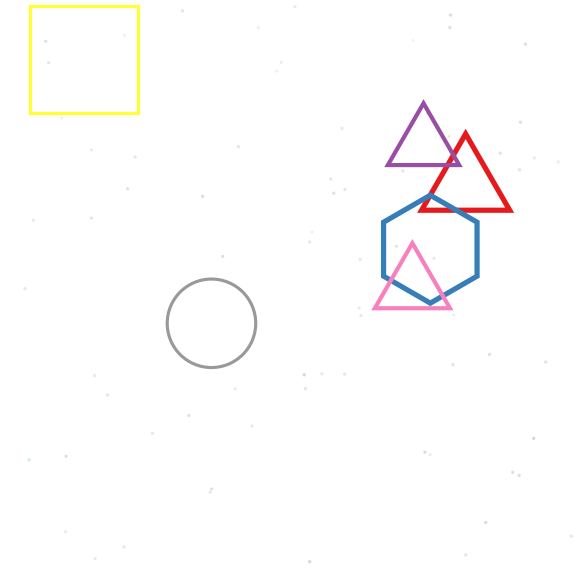[{"shape": "triangle", "thickness": 2.5, "radius": 0.44, "center": [0.806, 0.679]}, {"shape": "hexagon", "thickness": 2.5, "radius": 0.47, "center": [0.745, 0.568]}, {"shape": "triangle", "thickness": 2, "radius": 0.36, "center": [0.733, 0.749]}, {"shape": "square", "thickness": 1.5, "radius": 0.47, "center": [0.145, 0.896]}, {"shape": "triangle", "thickness": 2, "radius": 0.38, "center": [0.714, 0.503]}, {"shape": "circle", "thickness": 1.5, "radius": 0.38, "center": [0.366, 0.439]}]